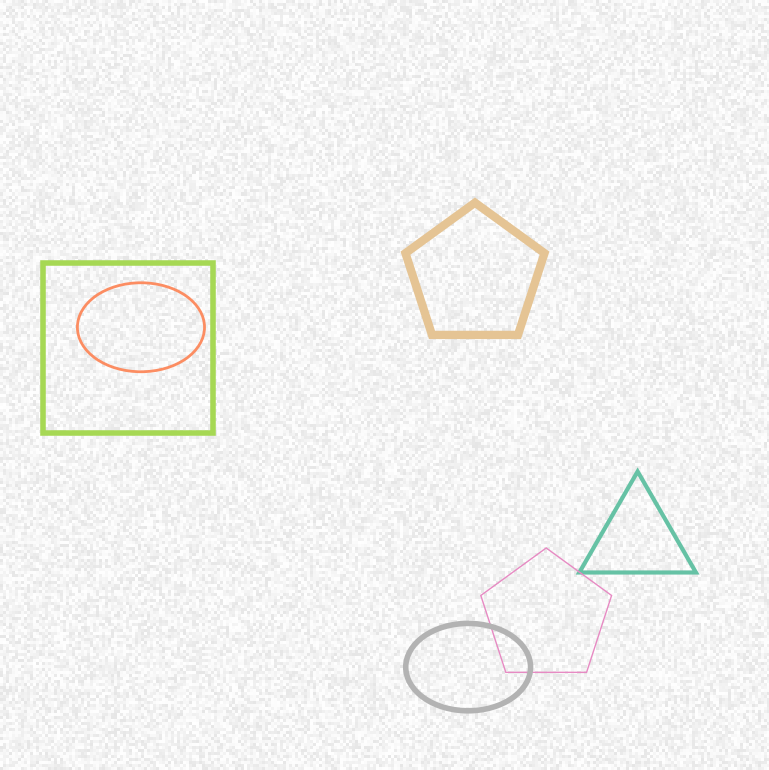[{"shape": "triangle", "thickness": 1.5, "radius": 0.44, "center": [0.828, 0.3]}, {"shape": "oval", "thickness": 1, "radius": 0.41, "center": [0.183, 0.575]}, {"shape": "pentagon", "thickness": 0.5, "radius": 0.45, "center": [0.709, 0.199]}, {"shape": "square", "thickness": 2, "radius": 0.55, "center": [0.167, 0.547]}, {"shape": "pentagon", "thickness": 3, "radius": 0.47, "center": [0.617, 0.642]}, {"shape": "oval", "thickness": 2, "radius": 0.41, "center": [0.608, 0.134]}]